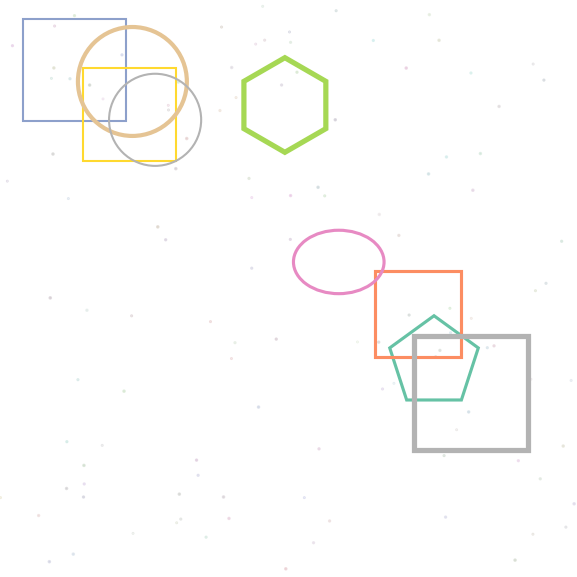[{"shape": "pentagon", "thickness": 1.5, "radius": 0.4, "center": [0.752, 0.372]}, {"shape": "square", "thickness": 1.5, "radius": 0.37, "center": [0.724, 0.455]}, {"shape": "square", "thickness": 1, "radius": 0.44, "center": [0.129, 0.878]}, {"shape": "oval", "thickness": 1.5, "radius": 0.39, "center": [0.587, 0.546]}, {"shape": "hexagon", "thickness": 2.5, "radius": 0.41, "center": [0.493, 0.817]}, {"shape": "square", "thickness": 1, "radius": 0.4, "center": [0.224, 0.801]}, {"shape": "circle", "thickness": 2, "radius": 0.47, "center": [0.229, 0.858]}, {"shape": "circle", "thickness": 1, "radius": 0.4, "center": [0.269, 0.792]}, {"shape": "square", "thickness": 2.5, "radius": 0.49, "center": [0.816, 0.319]}]